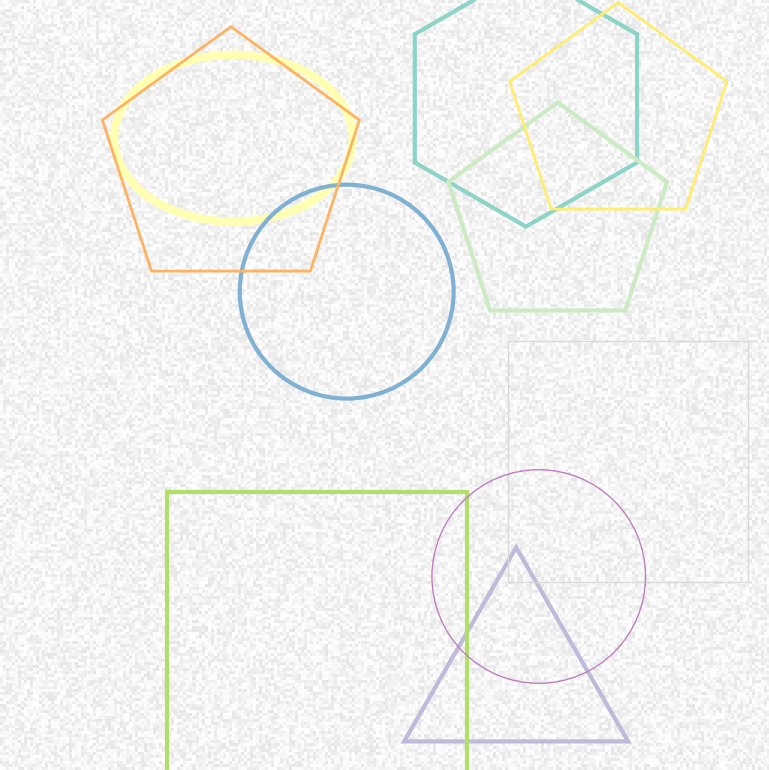[{"shape": "hexagon", "thickness": 1.5, "radius": 0.83, "center": [0.683, 0.872]}, {"shape": "oval", "thickness": 3, "radius": 0.77, "center": [0.303, 0.82]}, {"shape": "triangle", "thickness": 1.5, "radius": 0.84, "center": [0.67, 0.121]}, {"shape": "circle", "thickness": 1.5, "radius": 0.69, "center": [0.45, 0.621]}, {"shape": "pentagon", "thickness": 1, "radius": 0.88, "center": [0.3, 0.79]}, {"shape": "square", "thickness": 1.5, "radius": 0.98, "center": [0.412, 0.166]}, {"shape": "square", "thickness": 0.5, "radius": 0.78, "center": [0.815, 0.4]}, {"shape": "circle", "thickness": 0.5, "radius": 0.69, "center": [0.7, 0.251]}, {"shape": "pentagon", "thickness": 1.5, "radius": 0.75, "center": [0.724, 0.718]}, {"shape": "pentagon", "thickness": 1, "radius": 0.74, "center": [0.803, 0.848]}]